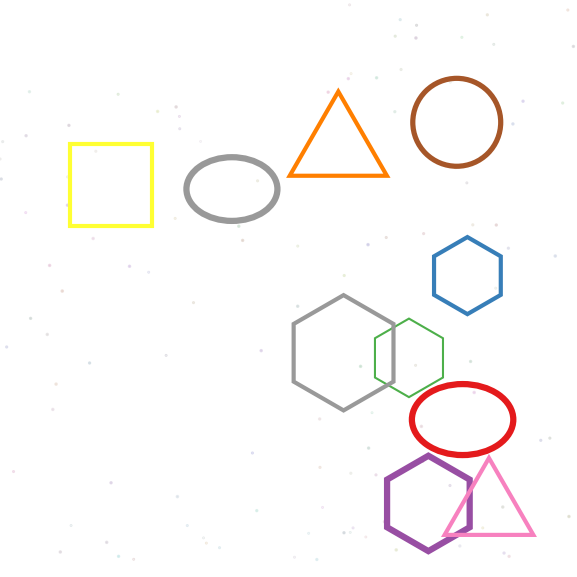[{"shape": "oval", "thickness": 3, "radius": 0.44, "center": [0.801, 0.273]}, {"shape": "hexagon", "thickness": 2, "radius": 0.33, "center": [0.809, 0.522]}, {"shape": "hexagon", "thickness": 1, "radius": 0.34, "center": [0.708, 0.379]}, {"shape": "hexagon", "thickness": 3, "radius": 0.41, "center": [0.742, 0.127]}, {"shape": "triangle", "thickness": 2, "radius": 0.49, "center": [0.586, 0.743]}, {"shape": "square", "thickness": 2, "radius": 0.35, "center": [0.192, 0.678]}, {"shape": "circle", "thickness": 2.5, "radius": 0.38, "center": [0.791, 0.787]}, {"shape": "triangle", "thickness": 2, "radius": 0.44, "center": [0.847, 0.117]}, {"shape": "hexagon", "thickness": 2, "radius": 0.5, "center": [0.595, 0.388]}, {"shape": "oval", "thickness": 3, "radius": 0.39, "center": [0.402, 0.672]}]